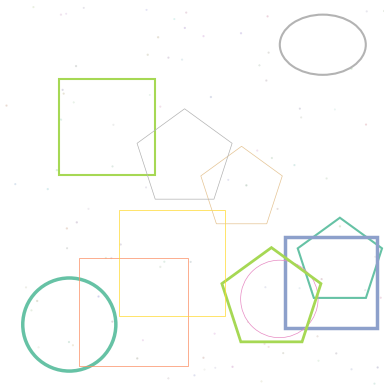[{"shape": "pentagon", "thickness": 1.5, "radius": 0.58, "center": [0.883, 0.319]}, {"shape": "circle", "thickness": 2.5, "radius": 0.6, "center": [0.18, 0.157]}, {"shape": "square", "thickness": 0.5, "radius": 0.7, "center": [0.347, 0.19]}, {"shape": "square", "thickness": 2.5, "radius": 0.6, "center": [0.86, 0.266]}, {"shape": "circle", "thickness": 0.5, "radius": 0.5, "center": [0.726, 0.224]}, {"shape": "square", "thickness": 1.5, "radius": 0.62, "center": [0.279, 0.669]}, {"shape": "pentagon", "thickness": 2, "radius": 0.68, "center": [0.705, 0.222]}, {"shape": "square", "thickness": 0.5, "radius": 0.69, "center": [0.446, 0.317]}, {"shape": "pentagon", "thickness": 0.5, "radius": 0.56, "center": [0.627, 0.509]}, {"shape": "oval", "thickness": 1.5, "radius": 0.56, "center": [0.838, 0.884]}, {"shape": "pentagon", "thickness": 0.5, "radius": 0.65, "center": [0.479, 0.588]}]